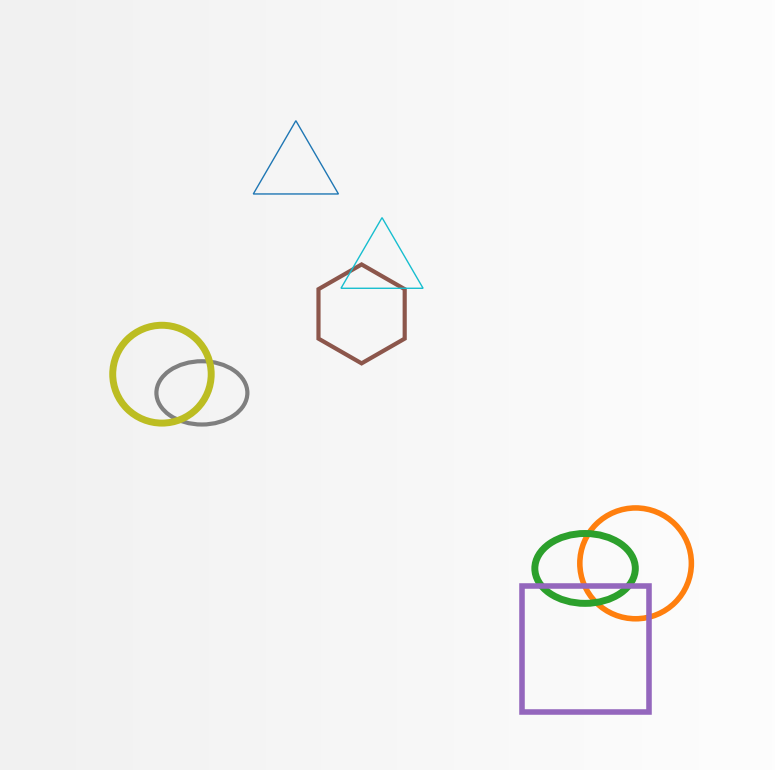[{"shape": "triangle", "thickness": 0.5, "radius": 0.32, "center": [0.382, 0.78]}, {"shape": "circle", "thickness": 2, "radius": 0.36, "center": [0.82, 0.268]}, {"shape": "oval", "thickness": 2.5, "radius": 0.32, "center": [0.755, 0.262]}, {"shape": "square", "thickness": 2, "radius": 0.41, "center": [0.755, 0.157]}, {"shape": "hexagon", "thickness": 1.5, "radius": 0.32, "center": [0.467, 0.592]}, {"shape": "oval", "thickness": 1.5, "radius": 0.29, "center": [0.261, 0.49]}, {"shape": "circle", "thickness": 2.5, "radius": 0.32, "center": [0.209, 0.514]}, {"shape": "triangle", "thickness": 0.5, "radius": 0.31, "center": [0.493, 0.656]}]